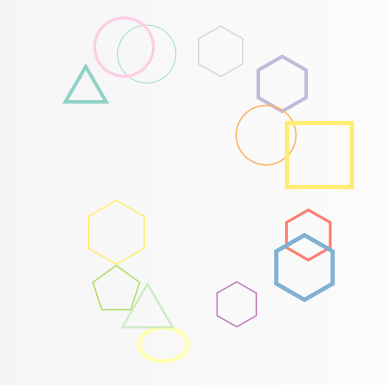[{"shape": "circle", "thickness": 0.5, "radius": 0.38, "center": [0.379, 0.86]}, {"shape": "triangle", "thickness": 2.5, "radius": 0.3, "center": [0.221, 0.766]}, {"shape": "oval", "thickness": 3, "radius": 0.31, "center": [0.422, 0.105]}, {"shape": "hexagon", "thickness": 2.5, "radius": 0.36, "center": [0.728, 0.782]}, {"shape": "hexagon", "thickness": 2, "radius": 0.33, "center": [0.796, 0.39]}, {"shape": "hexagon", "thickness": 3, "radius": 0.42, "center": [0.786, 0.305]}, {"shape": "circle", "thickness": 1, "radius": 0.39, "center": [0.687, 0.649]}, {"shape": "pentagon", "thickness": 1, "radius": 0.32, "center": [0.3, 0.247]}, {"shape": "circle", "thickness": 2, "radius": 0.38, "center": [0.32, 0.878]}, {"shape": "hexagon", "thickness": 1, "radius": 0.33, "center": [0.569, 0.867]}, {"shape": "hexagon", "thickness": 1, "radius": 0.29, "center": [0.611, 0.21]}, {"shape": "triangle", "thickness": 1.5, "radius": 0.37, "center": [0.381, 0.187]}, {"shape": "square", "thickness": 3, "radius": 0.42, "center": [0.825, 0.597]}, {"shape": "hexagon", "thickness": 1, "radius": 0.41, "center": [0.3, 0.397]}]